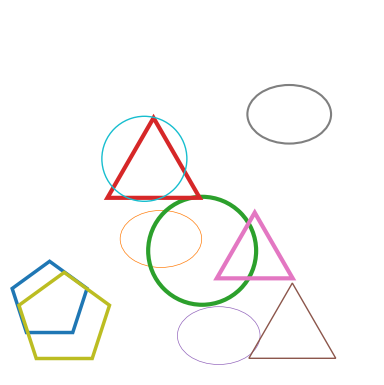[{"shape": "pentagon", "thickness": 2.5, "radius": 0.51, "center": [0.129, 0.219]}, {"shape": "oval", "thickness": 0.5, "radius": 0.53, "center": [0.418, 0.379]}, {"shape": "circle", "thickness": 3, "radius": 0.7, "center": [0.525, 0.349]}, {"shape": "triangle", "thickness": 3, "radius": 0.69, "center": [0.399, 0.555]}, {"shape": "oval", "thickness": 0.5, "radius": 0.54, "center": [0.568, 0.128]}, {"shape": "triangle", "thickness": 1, "radius": 0.65, "center": [0.759, 0.135]}, {"shape": "triangle", "thickness": 3, "radius": 0.57, "center": [0.662, 0.334]}, {"shape": "oval", "thickness": 1.5, "radius": 0.54, "center": [0.751, 0.703]}, {"shape": "pentagon", "thickness": 2.5, "radius": 0.62, "center": [0.167, 0.169]}, {"shape": "circle", "thickness": 1, "radius": 0.55, "center": [0.375, 0.588]}]